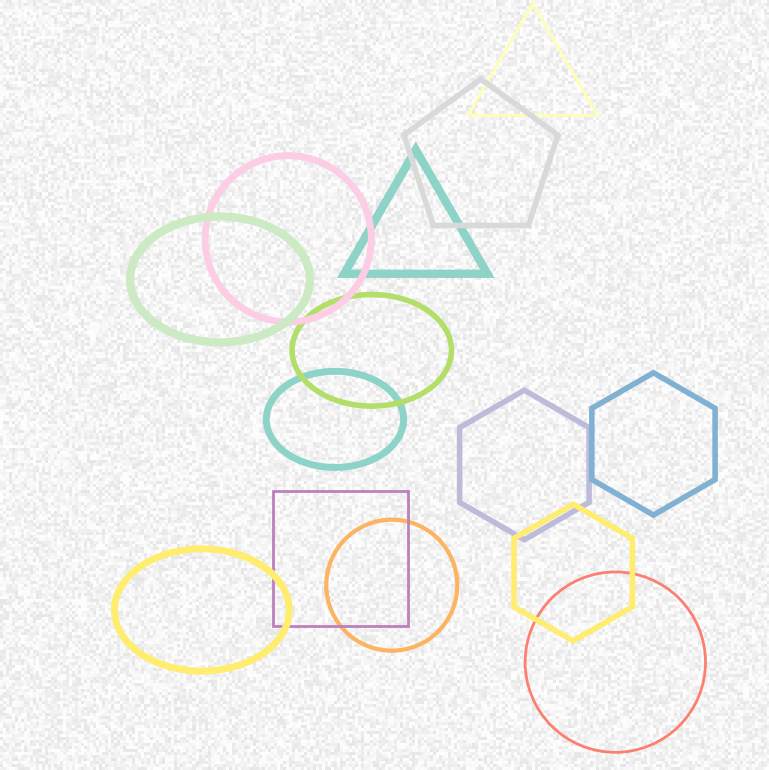[{"shape": "triangle", "thickness": 3, "radius": 0.54, "center": [0.54, 0.698]}, {"shape": "oval", "thickness": 2.5, "radius": 0.45, "center": [0.435, 0.455]}, {"shape": "triangle", "thickness": 1, "radius": 0.48, "center": [0.692, 0.899]}, {"shape": "hexagon", "thickness": 2, "radius": 0.49, "center": [0.681, 0.396]}, {"shape": "circle", "thickness": 1, "radius": 0.59, "center": [0.799, 0.14]}, {"shape": "hexagon", "thickness": 2, "radius": 0.46, "center": [0.849, 0.423]}, {"shape": "circle", "thickness": 1.5, "radius": 0.43, "center": [0.509, 0.24]}, {"shape": "oval", "thickness": 2, "radius": 0.52, "center": [0.483, 0.545]}, {"shape": "circle", "thickness": 2.5, "radius": 0.54, "center": [0.374, 0.69]}, {"shape": "pentagon", "thickness": 2, "radius": 0.53, "center": [0.625, 0.792]}, {"shape": "square", "thickness": 1, "radius": 0.44, "center": [0.442, 0.275]}, {"shape": "oval", "thickness": 3, "radius": 0.58, "center": [0.286, 0.637]}, {"shape": "hexagon", "thickness": 2, "radius": 0.44, "center": [0.744, 0.256]}, {"shape": "oval", "thickness": 2.5, "radius": 0.57, "center": [0.262, 0.208]}]